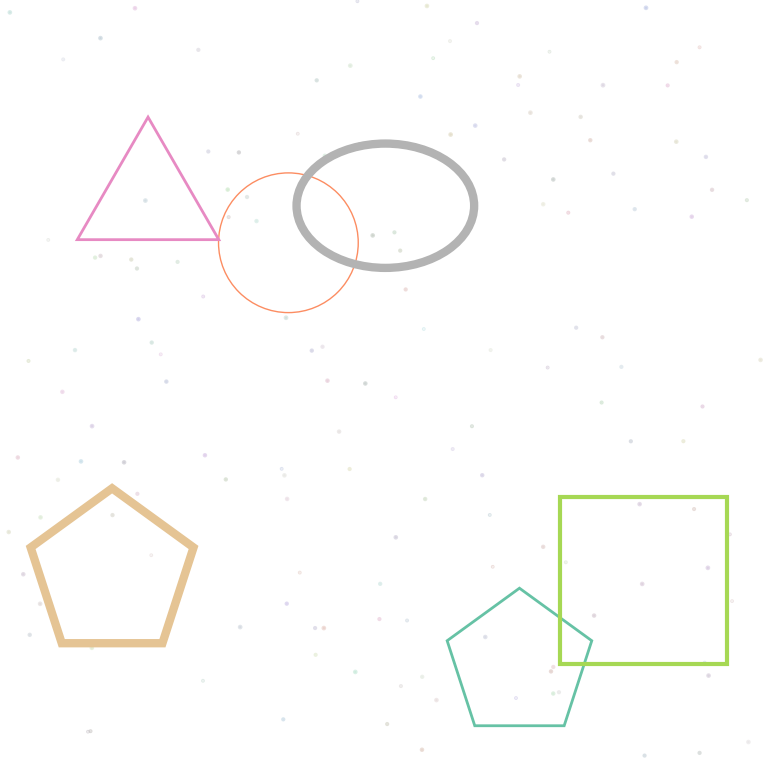[{"shape": "pentagon", "thickness": 1, "radius": 0.49, "center": [0.675, 0.137]}, {"shape": "circle", "thickness": 0.5, "radius": 0.45, "center": [0.375, 0.685]}, {"shape": "triangle", "thickness": 1, "radius": 0.53, "center": [0.192, 0.742]}, {"shape": "square", "thickness": 1.5, "radius": 0.54, "center": [0.836, 0.246]}, {"shape": "pentagon", "thickness": 3, "radius": 0.56, "center": [0.146, 0.255]}, {"shape": "oval", "thickness": 3, "radius": 0.58, "center": [0.5, 0.733]}]